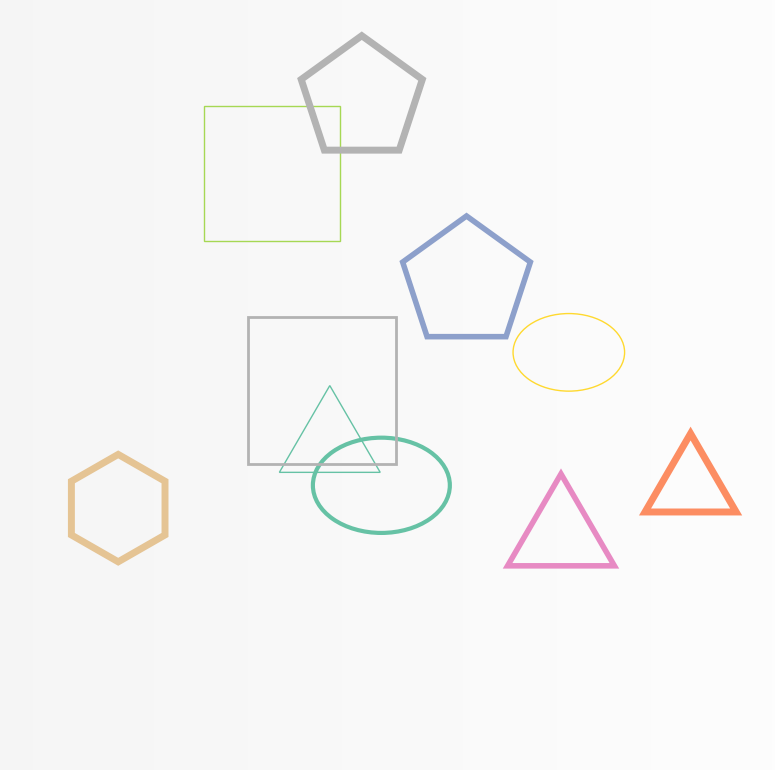[{"shape": "triangle", "thickness": 0.5, "radius": 0.38, "center": [0.426, 0.424]}, {"shape": "oval", "thickness": 1.5, "radius": 0.44, "center": [0.492, 0.37]}, {"shape": "triangle", "thickness": 2.5, "radius": 0.34, "center": [0.891, 0.369]}, {"shape": "pentagon", "thickness": 2, "radius": 0.43, "center": [0.602, 0.633]}, {"shape": "triangle", "thickness": 2, "radius": 0.4, "center": [0.724, 0.305]}, {"shape": "square", "thickness": 0.5, "radius": 0.44, "center": [0.351, 0.774]}, {"shape": "oval", "thickness": 0.5, "radius": 0.36, "center": [0.734, 0.542]}, {"shape": "hexagon", "thickness": 2.5, "radius": 0.35, "center": [0.153, 0.34]}, {"shape": "pentagon", "thickness": 2.5, "radius": 0.41, "center": [0.467, 0.871]}, {"shape": "square", "thickness": 1, "radius": 0.48, "center": [0.416, 0.492]}]